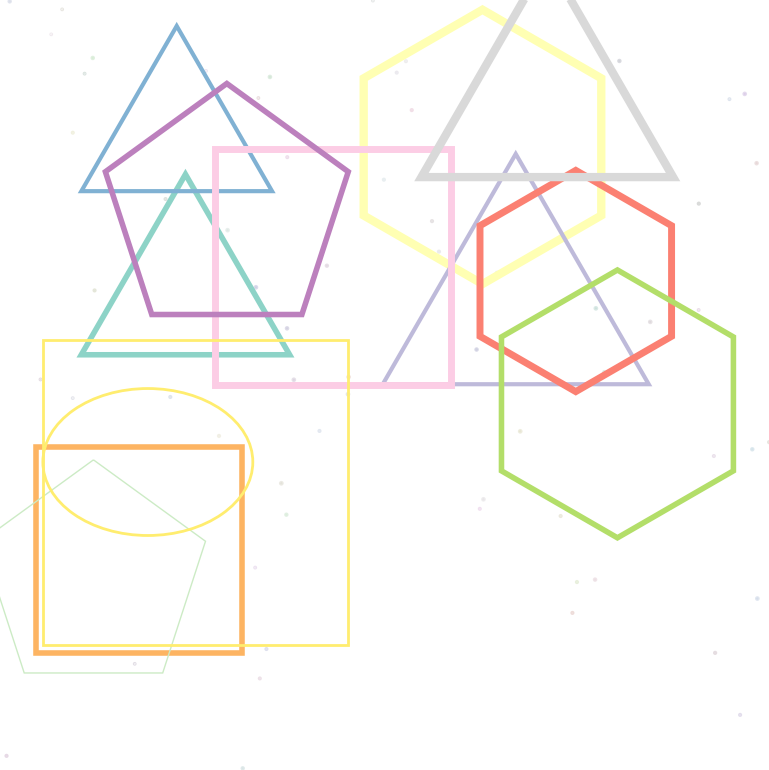[{"shape": "triangle", "thickness": 2, "radius": 0.78, "center": [0.241, 0.617]}, {"shape": "hexagon", "thickness": 3, "radius": 0.89, "center": [0.627, 0.809]}, {"shape": "triangle", "thickness": 1.5, "radius": 1.0, "center": [0.67, 0.601]}, {"shape": "hexagon", "thickness": 2.5, "radius": 0.72, "center": [0.748, 0.635]}, {"shape": "triangle", "thickness": 1.5, "radius": 0.71, "center": [0.229, 0.823]}, {"shape": "square", "thickness": 2, "radius": 0.67, "center": [0.181, 0.285]}, {"shape": "hexagon", "thickness": 2, "radius": 0.87, "center": [0.802, 0.475]}, {"shape": "square", "thickness": 2.5, "radius": 0.77, "center": [0.432, 0.654]}, {"shape": "triangle", "thickness": 3, "radius": 0.94, "center": [0.711, 0.864]}, {"shape": "pentagon", "thickness": 2, "radius": 0.83, "center": [0.295, 0.726]}, {"shape": "pentagon", "thickness": 0.5, "radius": 0.76, "center": [0.121, 0.25]}, {"shape": "square", "thickness": 1, "radius": 0.99, "center": [0.254, 0.36]}, {"shape": "oval", "thickness": 1, "radius": 0.68, "center": [0.192, 0.4]}]